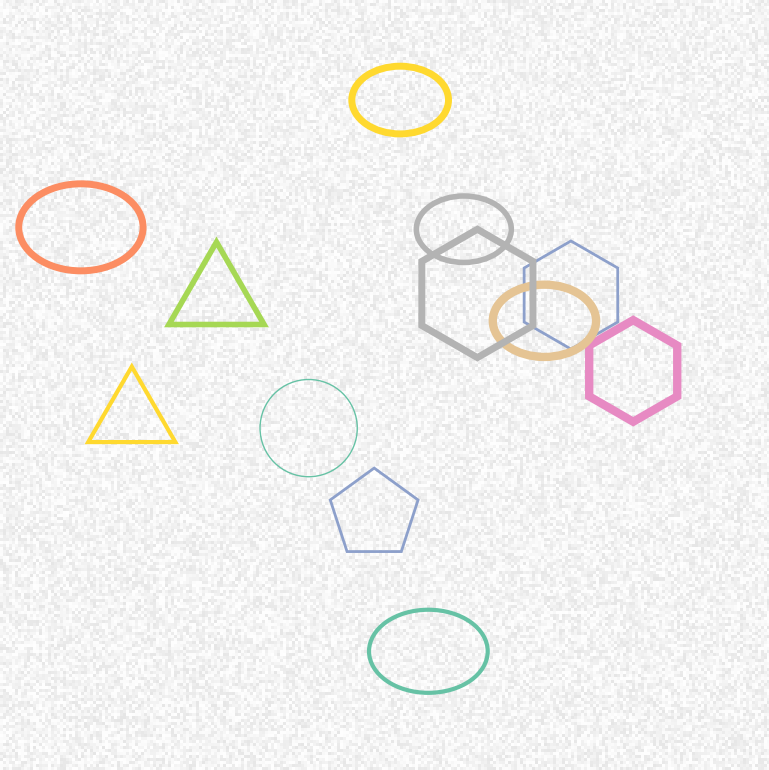[{"shape": "circle", "thickness": 0.5, "radius": 0.32, "center": [0.401, 0.444]}, {"shape": "oval", "thickness": 1.5, "radius": 0.39, "center": [0.556, 0.154]}, {"shape": "oval", "thickness": 2.5, "radius": 0.4, "center": [0.105, 0.705]}, {"shape": "pentagon", "thickness": 1, "radius": 0.3, "center": [0.486, 0.332]}, {"shape": "hexagon", "thickness": 1, "radius": 0.35, "center": [0.741, 0.617]}, {"shape": "hexagon", "thickness": 3, "radius": 0.33, "center": [0.822, 0.518]}, {"shape": "triangle", "thickness": 2, "radius": 0.36, "center": [0.281, 0.614]}, {"shape": "oval", "thickness": 2.5, "radius": 0.31, "center": [0.52, 0.87]}, {"shape": "triangle", "thickness": 1.5, "radius": 0.33, "center": [0.171, 0.459]}, {"shape": "oval", "thickness": 3, "radius": 0.34, "center": [0.707, 0.583]}, {"shape": "oval", "thickness": 2, "radius": 0.31, "center": [0.602, 0.702]}, {"shape": "hexagon", "thickness": 2.5, "radius": 0.42, "center": [0.62, 0.619]}]